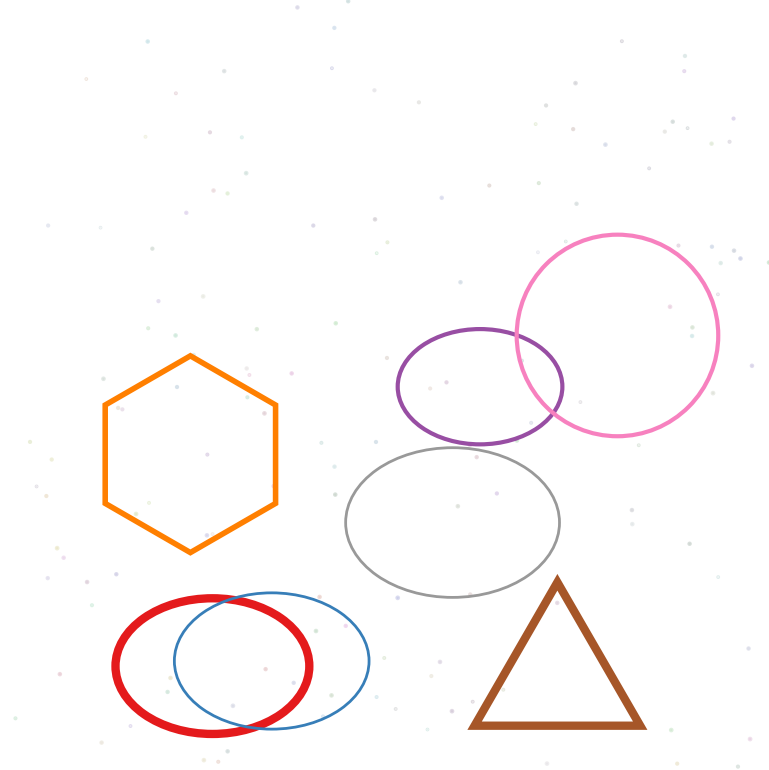[{"shape": "oval", "thickness": 3, "radius": 0.63, "center": [0.276, 0.135]}, {"shape": "oval", "thickness": 1, "radius": 0.63, "center": [0.353, 0.142]}, {"shape": "oval", "thickness": 1.5, "radius": 0.53, "center": [0.623, 0.498]}, {"shape": "hexagon", "thickness": 2, "radius": 0.64, "center": [0.247, 0.41]}, {"shape": "triangle", "thickness": 3, "radius": 0.62, "center": [0.724, 0.12]}, {"shape": "circle", "thickness": 1.5, "radius": 0.65, "center": [0.802, 0.564]}, {"shape": "oval", "thickness": 1, "radius": 0.69, "center": [0.588, 0.321]}]